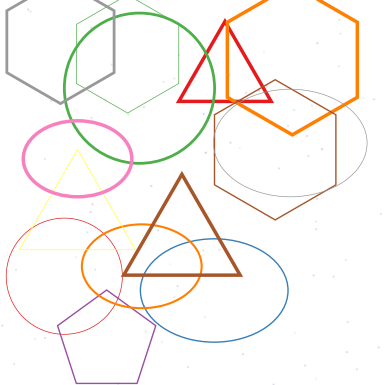[{"shape": "triangle", "thickness": 2.5, "radius": 0.69, "center": [0.584, 0.806]}, {"shape": "circle", "thickness": 0.5, "radius": 0.75, "center": [0.167, 0.283]}, {"shape": "oval", "thickness": 1, "radius": 0.96, "center": [0.556, 0.245]}, {"shape": "circle", "thickness": 2, "radius": 0.98, "center": [0.362, 0.771]}, {"shape": "hexagon", "thickness": 0.5, "radius": 0.77, "center": [0.331, 0.86]}, {"shape": "pentagon", "thickness": 1, "radius": 0.67, "center": [0.277, 0.113]}, {"shape": "oval", "thickness": 1.5, "radius": 0.78, "center": [0.368, 0.308]}, {"shape": "hexagon", "thickness": 2.5, "radius": 0.97, "center": [0.759, 0.845]}, {"shape": "triangle", "thickness": 0.5, "radius": 0.87, "center": [0.201, 0.438]}, {"shape": "triangle", "thickness": 2.5, "radius": 0.87, "center": [0.472, 0.373]}, {"shape": "hexagon", "thickness": 1, "radius": 0.91, "center": [0.715, 0.611]}, {"shape": "oval", "thickness": 2.5, "radius": 0.71, "center": [0.201, 0.588]}, {"shape": "hexagon", "thickness": 2, "radius": 0.8, "center": [0.157, 0.892]}, {"shape": "oval", "thickness": 0.5, "radius": 1.0, "center": [0.754, 0.629]}]